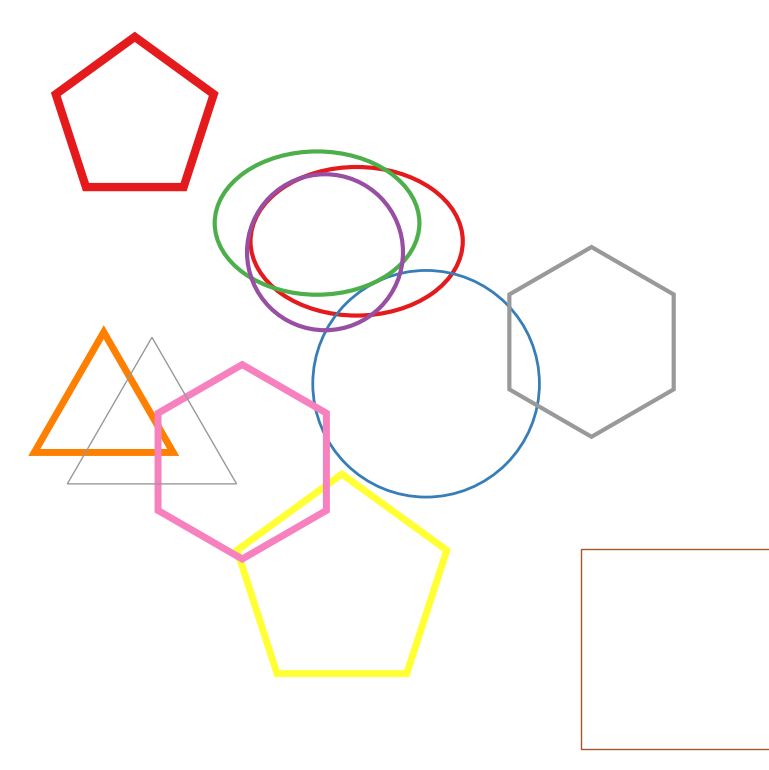[{"shape": "oval", "thickness": 1.5, "radius": 0.69, "center": [0.463, 0.687]}, {"shape": "pentagon", "thickness": 3, "radius": 0.54, "center": [0.175, 0.844]}, {"shape": "circle", "thickness": 1, "radius": 0.74, "center": [0.553, 0.502]}, {"shape": "oval", "thickness": 1.5, "radius": 0.66, "center": [0.412, 0.71]}, {"shape": "circle", "thickness": 1.5, "radius": 0.51, "center": [0.422, 0.672]}, {"shape": "triangle", "thickness": 2.5, "radius": 0.52, "center": [0.135, 0.464]}, {"shape": "pentagon", "thickness": 2.5, "radius": 0.72, "center": [0.444, 0.241]}, {"shape": "square", "thickness": 0.5, "radius": 0.65, "center": [0.884, 0.157]}, {"shape": "hexagon", "thickness": 2.5, "radius": 0.63, "center": [0.315, 0.4]}, {"shape": "hexagon", "thickness": 1.5, "radius": 0.62, "center": [0.768, 0.556]}, {"shape": "triangle", "thickness": 0.5, "radius": 0.63, "center": [0.197, 0.435]}]